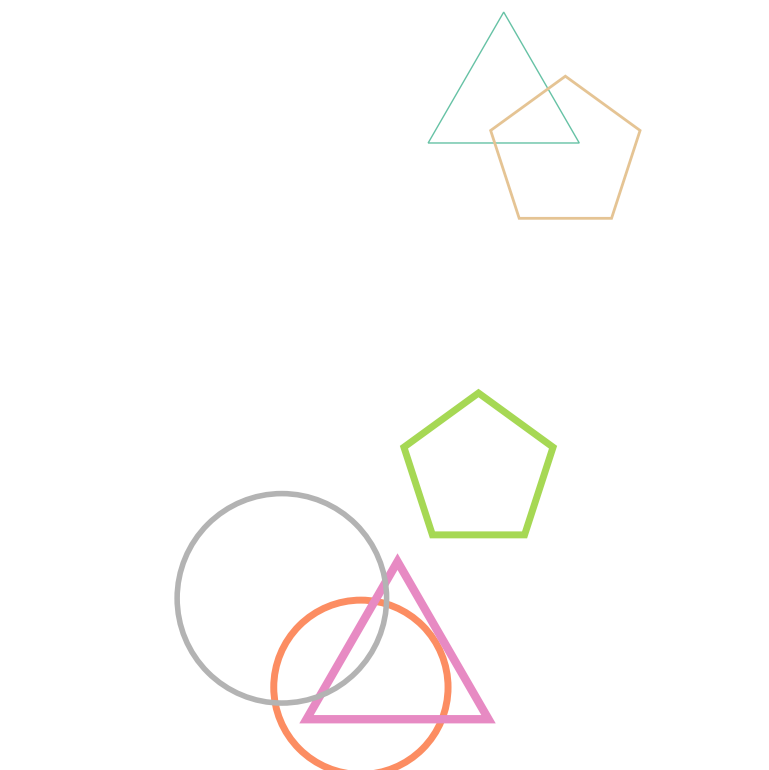[{"shape": "triangle", "thickness": 0.5, "radius": 0.57, "center": [0.654, 0.871]}, {"shape": "circle", "thickness": 2.5, "radius": 0.57, "center": [0.469, 0.107]}, {"shape": "triangle", "thickness": 3, "radius": 0.68, "center": [0.516, 0.134]}, {"shape": "pentagon", "thickness": 2.5, "radius": 0.51, "center": [0.621, 0.388]}, {"shape": "pentagon", "thickness": 1, "radius": 0.51, "center": [0.734, 0.799]}, {"shape": "circle", "thickness": 2, "radius": 0.68, "center": [0.366, 0.223]}]